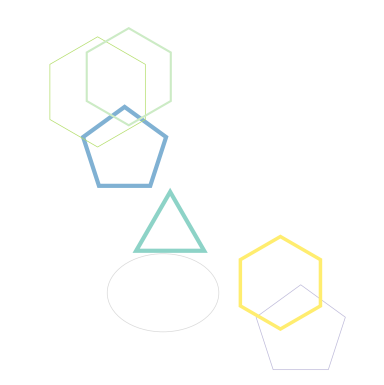[{"shape": "triangle", "thickness": 3, "radius": 0.51, "center": [0.442, 0.4]}, {"shape": "pentagon", "thickness": 0.5, "radius": 0.61, "center": [0.781, 0.138]}, {"shape": "pentagon", "thickness": 3, "radius": 0.57, "center": [0.324, 0.609]}, {"shape": "hexagon", "thickness": 0.5, "radius": 0.72, "center": [0.254, 0.761]}, {"shape": "oval", "thickness": 0.5, "radius": 0.72, "center": [0.423, 0.239]}, {"shape": "hexagon", "thickness": 1.5, "radius": 0.63, "center": [0.334, 0.801]}, {"shape": "hexagon", "thickness": 2.5, "radius": 0.6, "center": [0.728, 0.265]}]